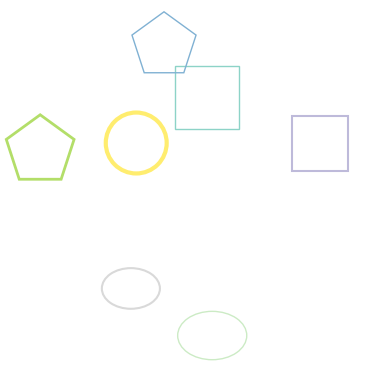[{"shape": "square", "thickness": 1, "radius": 0.41, "center": [0.539, 0.747]}, {"shape": "square", "thickness": 1.5, "radius": 0.36, "center": [0.832, 0.628]}, {"shape": "pentagon", "thickness": 1, "radius": 0.44, "center": [0.426, 0.882]}, {"shape": "pentagon", "thickness": 2, "radius": 0.46, "center": [0.104, 0.609]}, {"shape": "oval", "thickness": 1.5, "radius": 0.38, "center": [0.34, 0.251]}, {"shape": "oval", "thickness": 1, "radius": 0.45, "center": [0.551, 0.129]}, {"shape": "circle", "thickness": 3, "radius": 0.4, "center": [0.354, 0.629]}]